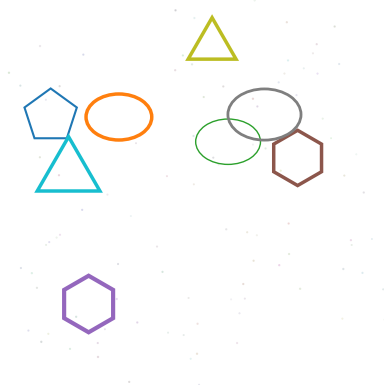[{"shape": "pentagon", "thickness": 1.5, "radius": 0.36, "center": [0.132, 0.699]}, {"shape": "oval", "thickness": 2.5, "radius": 0.43, "center": [0.309, 0.696]}, {"shape": "oval", "thickness": 1, "radius": 0.42, "center": [0.592, 0.632]}, {"shape": "hexagon", "thickness": 3, "radius": 0.37, "center": [0.23, 0.21]}, {"shape": "hexagon", "thickness": 2.5, "radius": 0.36, "center": [0.773, 0.59]}, {"shape": "oval", "thickness": 2, "radius": 0.47, "center": [0.687, 0.703]}, {"shape": "triangle", "thickness": 2.5, "radius": 0.36, "center": [0.551, 0.882]}, {"shape": "triangle", "thickness": 2.5, "radius": 0.47, "center": [0.178, 0.551]}]